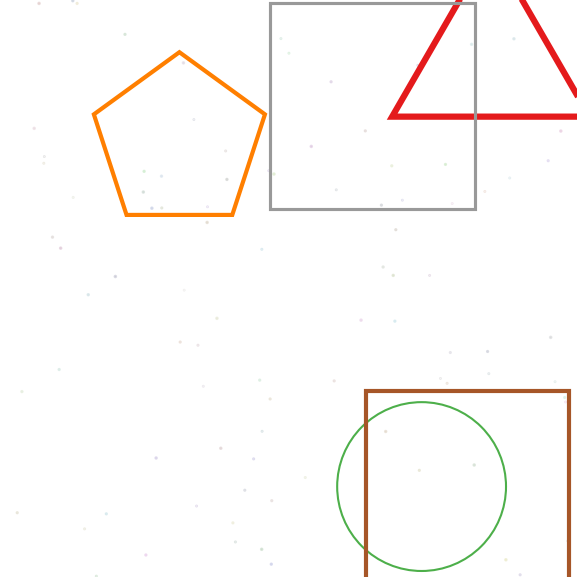[{"shape": "triangle", "thickness": 3, "radius": 0.99, "center": [0.85, 0.896]}, {"shape": "circle", "thickness": 1, "radius": 0.73, "center": [0.73, 0.157]}, {"shape": "pentagon", "thickness": 2, "radius": 0.78, "center": [0.311, 0.753]}, {"shape": "square", "thickness": 2, "radius": 0.88, "center": [0.81, 0.145]}, {"shape": "square", "thickness": 1.5, "radius": 0.89, "center": [0.645, 0.815]}]